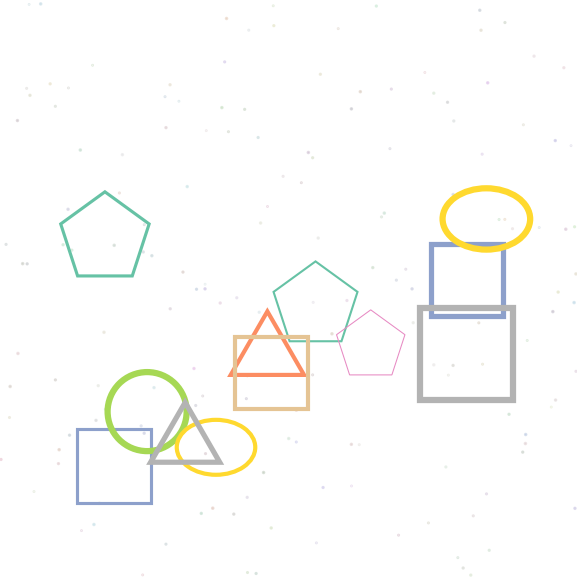[{"shape": "pentagon", "thickness": 1.5, "radius": 0.4, "center": [0.182, 0.586]}, {"shape": "pentagon", "thickness": 1, "radius": 0.38, "center": [0.546, 0.47]}, {"shape": "triangle", "thickness": 2, "radius": 0.37, "center": [0.463, 0.387]}, {"shape": "square", "thickness": 2.5, "radius": 0.31, "center": [0.808, 0.514]}, {"shape": "square", "thickness": 1.5, "radius": 0.32, "center": [0.198, 0.192]}, {"shape": "pentagon", "thickness": 0.5, "radius": 0.31, "center": [0.642, 0.4]}, {"shape": "circle", "thickness": 3, "radius": 0.34, "center": [0.255, 0.286]}, {"shape": "oval", "thickness": 3, "radius": 0.38, "center": [0.842, 0.62]}, {"shape": "oval", "thickness": 2, "radius": 0.34, "center": [0.374, 0.225]}, {"shape": "square", "thickness": 2, "radius": 0.31, "center": [0.47, 0.353]}, {"shape": "triangle", "thickness": 2.5, "radius": 0.35, "center": [0.321, 0.233]}, {"shape": "square", "thickness": 3, "radius": 0.4, "center": [0.807, 0.386]}]